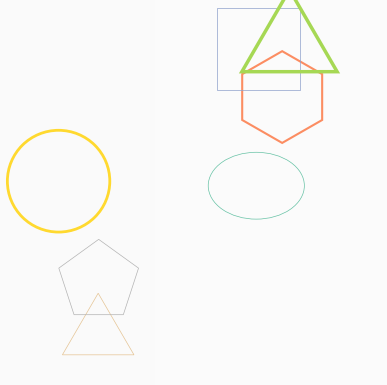[{"shape": "oval", "thickness": 0.5, "radius": 0.62, "center": [0.661, 0.518]}, {"shape": "hexagon", "thickness": 1.5, "radius": 0.6, "center": [0.728, 0.748]}, {"shape": "square", "thickness": 0.5, "radius": 0.54, "center": [0.667, 0.873]}, {"shape": "triangle", "thickness": 2.5, "radius": 0.71, "center": [0.747, 0.885]}, {"shape": "circle", "thickness": 2, "radius": 0.66, "center": [0.151, 0.529]}, {"shape": "triangle", "thickness": 0.5, "radius": 0.53, "center": [0.253, 0.132]}, {"shape": "pentagon", "thickness": 0.5, "radius": 0.54, "center": [0.255, 0.27]}]